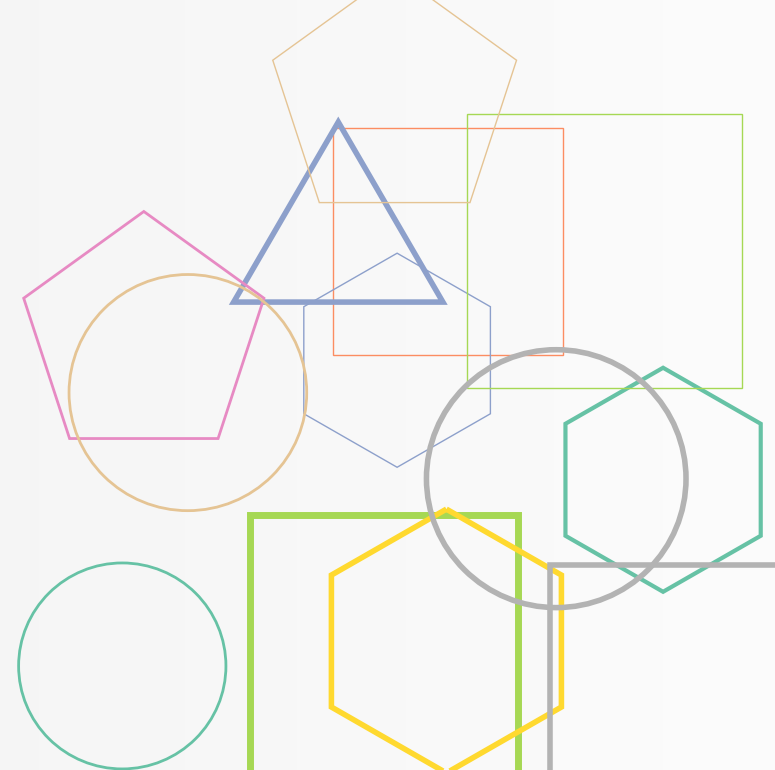[{"shape": "hexagon", "thickness": 1.5, "radius": 0.73, "center": [0.856, 0.377]}, {"shape": "circle", "thickness": 1, "radius": 0.67, "center": [0.158, 0.135]}, {"shape": "square", "thickness": 0.5, "radius": 0.74, "center": [0.578, 0.686]}, {"shape": "hexagon", "thickness": 0.5, "radius": 0.7, "center": [0.512, 0.532]}, {"shape": "triangle", "thickness": 2, "radius": 0.78, "center": [0.436, 0.686]}, {"shape": "pentagon", "thickness": 1, "radius": 0.81, "center": [0.186, 0.562]}, {"shape": "square", "thickness": 0.5, "radius": 0.89, "center": [0.78, 0.674]}, {"shape": "square", "thickness": 2.5, "radius": 0.86, "center": [0.496, 0.158]}, {"shape": "hexagon", "thickness": 2, "radius": 0.86, "center": [0.576, 0.167]}, {"shape": "circle", "thickness": 1, "radius": 0.77, "center": [0.242, 0.49]}, {"shape": "pentagon", "thickness": 0.5, "radius": 0.83, "center": [0.509, 0.871]}, {"shape": "circle", "thickness": 2, "radius": 0.84, "center": [0.718, 0.378]}, {"shape": "square", "thickness": 2, "radius": 0.74, "center": [0.857, 0.119]}]